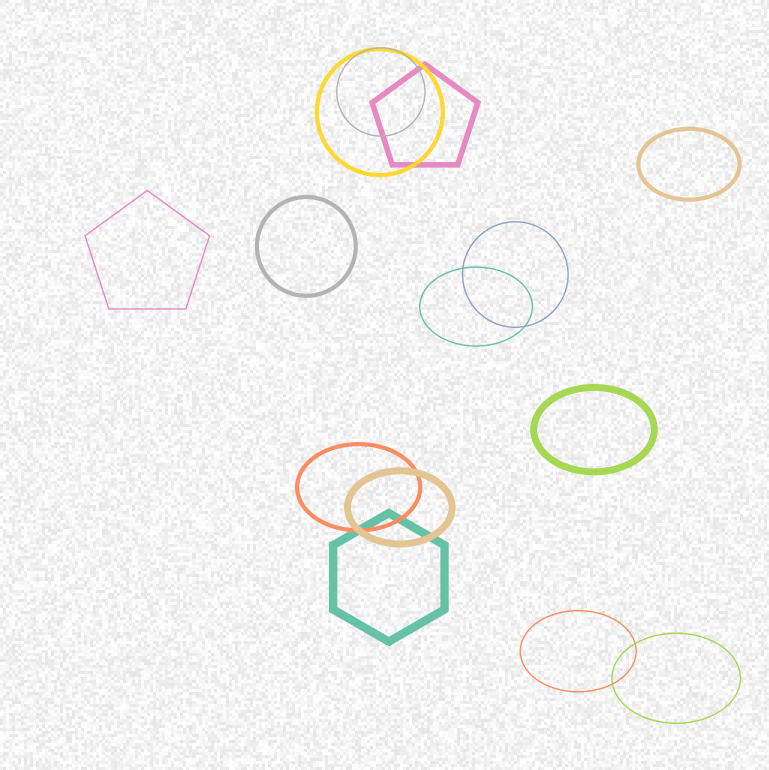[{"shape": "oval", "thickness": 0.5, "radius": 0.37, "center": [0.618, 0.602]}, {"shape": "hexagon", "thickness": 3, "radius": 0.42, "center": [0.505, 0.25]}, {"shape": "oval", "thickness": 1.5, "radius": 0.4, "center": [0.466, 0.367]}, {"shape": "oval", "thickness": 0.5, "radius": 0.38, "center": [0.751, 0.154]}, {"shape": "circle", "thickness": 0.5, "radius": 0.34, "center": [0.669, 0.643]}, {"shape": "pentagon", "thickness": 2, "radius": 0.36, "center": [0.552, 0.844]}, {"shape": "pentagon", "thickness": 0.5, "radius": 0.43, "center": [0.191, 0.668]}, {"shape": "oval", "thickness": 2.5, "radius": 0.39, "center": [0.771, 0.442]}, {"shape": "oval", "thickness": 0.5, "radius": 0.42, "center": [0.878, 0.119]}, {"shape": "circle", "thickness": 1.5, "radius": 0.41, "center": [0.493, 0.854]}, {"shape": "oval", "thickness": 1.5, "radius": 0.33, "center": [0.895, 0.787]}, {"shape": "oval", "thickness": 2.5, "radius": 0.34, "center": [0.519, 0.341]}, {"shape": "circle", "thickness": 1.5, "radius": 0.32, "center": [0.398, 0.68]}, {"shape": "circle", "thickness": 0.5, "radius": 0.29, "center": [0.495, 0.881]}]